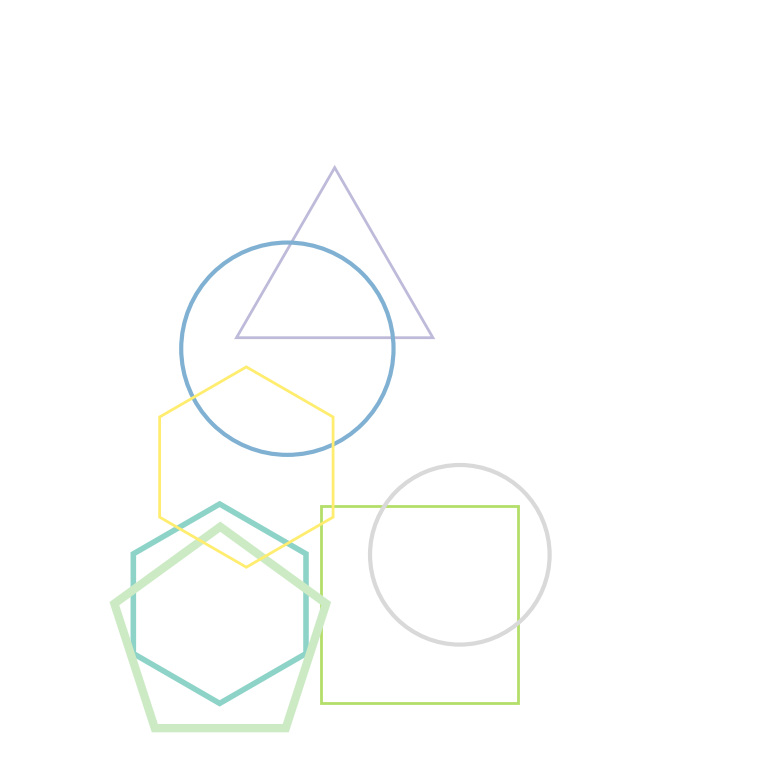[{"shape": "hexagon", "thickness": 2, "radius": 0.65, "center": [0.285, 0.216]}, {"shape": "triangle", "thickness": 1, "radius": 0.74, "center": [0.435, 0.635]}, {"shape": "circle", "thickness": 1.5, "radius": 0.69, "center": [0.373, 0.547]}, {"shape": "square", "thickness": 1, "radius": 0.64, "center": [0.545, 0.215]}, {"shape": "circle", "thickness": 1.5, "radius": 0.58, "center": [0.597, 0.279]}, {"shape": "pentagon", "thickness": 3, "radius": 0.72, "center": [0.286, 0.171]}, {"shape": "hexagon", "thickness": 1, "radius": 0.65, "center": [0.32, 0.393]}]